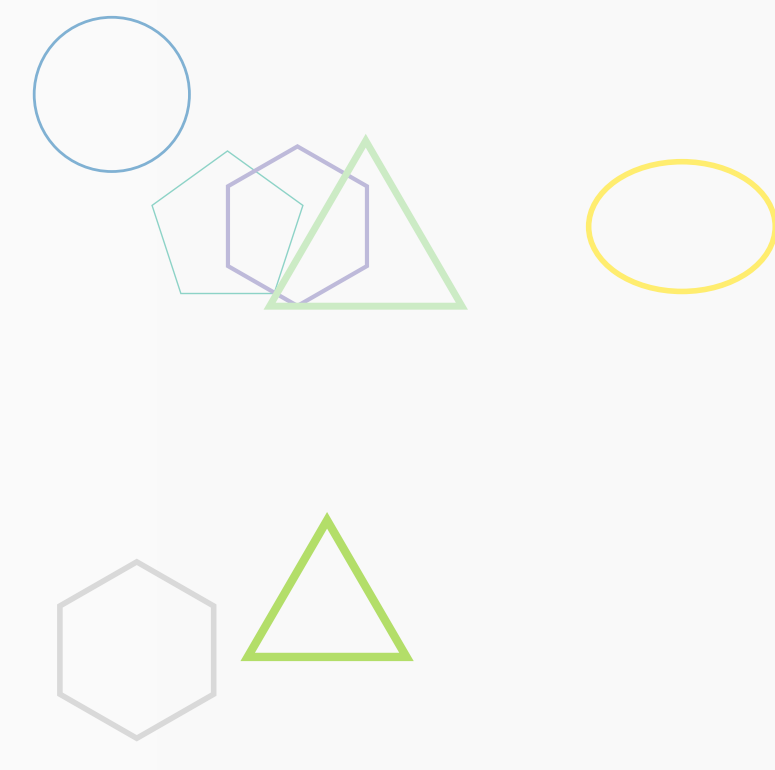[{"shape": "pentagon", "thickness": 0.5, "radius": 0.51, "center": [0.294, 0.702]}, {"shape": "hexagon", "thickness": 1.5, "radius": 0.52, "center": [0.384, 0.706]}, {"shape": "circle", "thickness": 1, "radius": 0.5, "center": [0.144, 0.877]}, {"shape": "triangle", "thickness": 3, "radius": 0.59, "center": [0.422, 0.206]}, {"shape": "hexagon", "thickness": 2, "radius": 0.57, "center": [0.176, 0.156]}, {"shape": "triangle", "thickness": 2.5, "radius": 0.72, "center": [0.472, 0.674]}, {"shape": "oval", "thickness": 2, "radius": 0.6, "center": [0.88, 0.706]}]